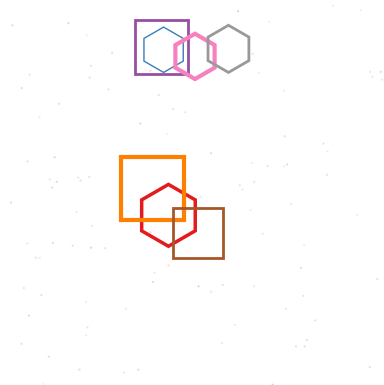[{"shape": "hexagon", "thickness": 2.5, "radius": 0.4, "center": [0.438, 0.441]}, {"shape": "hexagon", "thickness": 1, "radius": 0.29, "center": [0.425, 0.871]}, {"shape": "square", "thickness": 2, "radius": 0.35, "center": [0.419, 0.878]}, {"shape": "square", "thickness": 3, "radius": 0.41, "center": [0.396, 0.51]}, {"shape": "square", "thickness": 2, "radius": 0.33, "center": [0.514, 0.395]}, {"shape": "hexagon", "thickness": 3, "radius": 0.29, "center": [0.506, 0.854]}, {"shape": "hexagon", "thickness": 2, "radius": 0.31, "center": [0.593, 0.873]}]